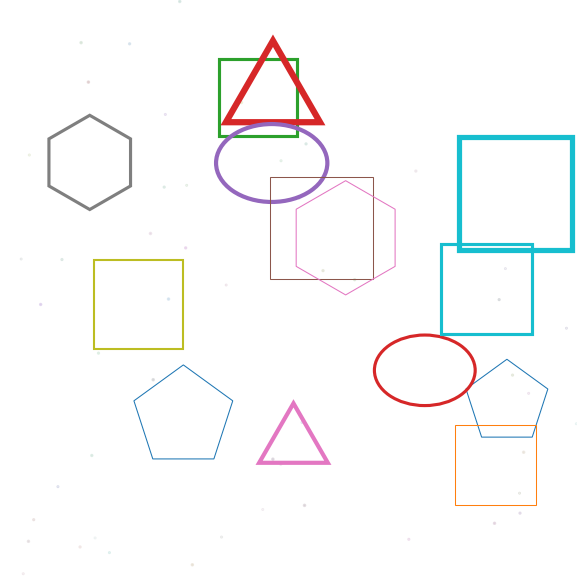[{"shape": "pentagon", "thickness": 0.5, "radius": 0.45, "center": [0.317, 0.277]}, {"shape": "pentagon", "thickness": 0.5, "radius": 0.37, "center": [0.878, 0.302]}, {"shape": "square", "thickness": 0.5, "radius": 0.35, "center": [0.858, 0.194]}, {"shape": "square", "thickness": 1.5, "radius": 0.34, "center": [0.447, 0.83]}, {"shape": "oval", "thickness": 1.5, "radius": 0.44, "center": [0.736, 0.358]}, {"shape": "triangle", "thickness": 3, "radius": 0.47, "center": [0.473, 0.835]}, {"shape": "oval", "thickness": 2, "radius": 0.48, "center": [0.47, 0.717]}, {"shape": "square", "thickness": 0.5, "radius": 0.44, "center": [0.557, 0.604]}, {"shape": "hexagon", "thickness": 0.5, "radius": 0.49, "center": [0.599, 0.587]}, {"shape": "triangle", "thickness": 2, "radius": 0.34, "center": [0.508, 0.232]}, {"shape": "hexagon", "thickness": 1.5, "radius": 0.41, "center": [0.155, 0.718]}, {"shape": "square", "thickness": 1, "radius": 0.39, "center": [0.241, 0.471]}, {"shape": "square", "thickness": 1.5, "radius": 0.39, "center": [0.842, 0.499]}, {"shape": "square", "thickness": 2.5, "radius": 0.49, "center": [0.893, 0.663]}]